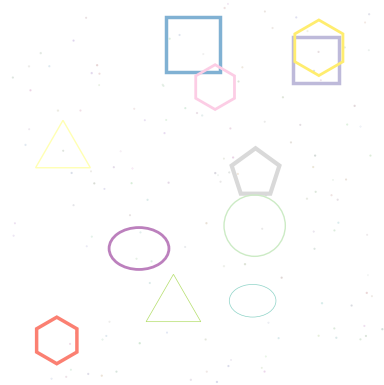[{"shape": "oval", "thickness": 0.5, "radius": 0.3, "center": [0.656, 0.219]}, {"shape": "triangle", "thickness": 1, "radius": 0.41, "center": [0.164, 0.605]}, {"shape": "square", "thickness": 2.5, "radius": 0.3, "center": [0.821, 0.843]}, {"shape": "hexagon", "thickness": 2.5, "radius": 0.3, "center": [0.147, 0.116]}, {"shape": "square", "thickness": 2.5, "radius": 0.35, "center": [0.502, 0.884]}, {"shape": "triangle", "thickness": 0.5, "radius": 0.41, "center": [0.451, 0.206]}, {"shape": "hexagon", "thickness": 2, "radius": 0.29, "center": [0.559, 0.774]}, {"shape": "pentagon", "thickness": 3, "radius": 0.33, "center": [0.664, 0.55]}, {"shape": "oval", "thickness": 2, "radius": 0.39, "center": [0.361, 0.355]}, {"shape": "circle", "thickness": 1, "radius": 0.4, "center": [0.661, 0.414]}, {"shape": "hexagon", "thickness": 2, "radius": 0.36, "center": [0.828, 0.876]}]